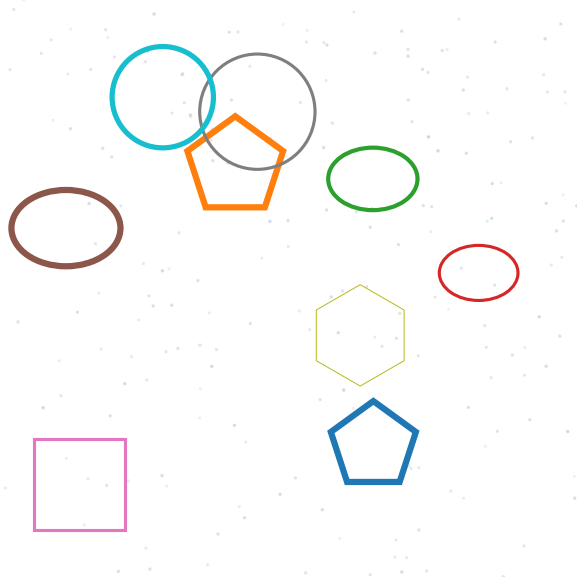[{"shape": "pentagon", "thickness": 3, "radius": 0.39, "center": [0.647, 0.227]}, {"shape": "pentagon", "thickness": 3, "radius": 0.44, "center": [0.407, 0.711]}, {"shape": "oval", "thickness": 2, "radius": 0.39, "center": [0.646, 0.689]}, {"shape": "oval", "thickness": 1.5, "radius": 0.34, "center": [0.829, 0.527]}, {"shape": "oval", "thickness": 3, "radius": 0.47, "center": [0.114, 0.604]}, {"shape": "square", "thickness": 1.5, "radius": 0.39, "center": [0.137, 0.16]}, {"shape": "circle", "thickness": 1.5, "radius": 0.5, "center": [0.446, 0.806]}, {"shape": "hexagon", "thickness": 0.5, "radius": 0.44, "center": [0.624, 0.418]}, {"shape": "circle", "thickness": 2.5, "radius": 0.44, "center": [0.282, 0.831]}]